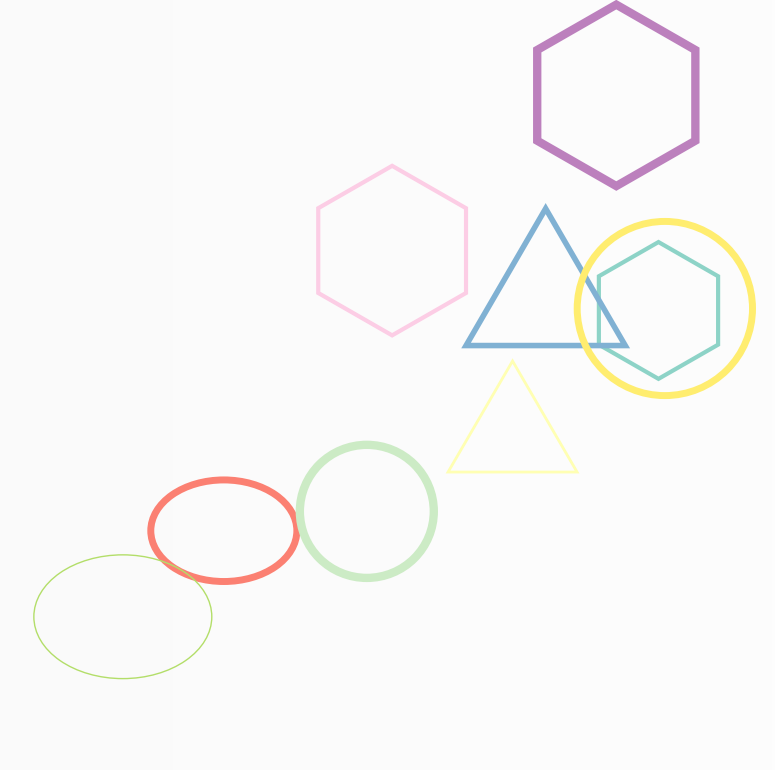[{"shape": "hexagon", "thickness": 1.5, "radius": 0.44, "center": [0.85, 0.597]}, {"shape": "triangle", "thickness": 1, "radius": 0.48, "center": [0.661, 0.435]}, {"shape": "oval", "thickness": 2.5, "radius": 0.47, "center": [0.289, 0.311]}, {"shape": "triangle", "thickness": 2, "radius": 0.59, "center": [0.704, 0.611]}, {"shape": "oval", "thickness": 0.5, "radius": 0.57, "center": [0.158, 0.199]}, {"shape": "hexagon", "thickness": 1.5, "radius": 0.55, "center": [0.506, 0.675]}, {"shape": "hexagon", "thickness": 3, "radius": 0.59, "center": [0.795, 0.876]}, {"shape": "circle", "thickness": 3, "radius": 0.43, "center": [0.473, 0.336]}, {"shape": "circle", "thickness": 2.5, "radius": 0.57, "center": [0.858, 0.599]}]